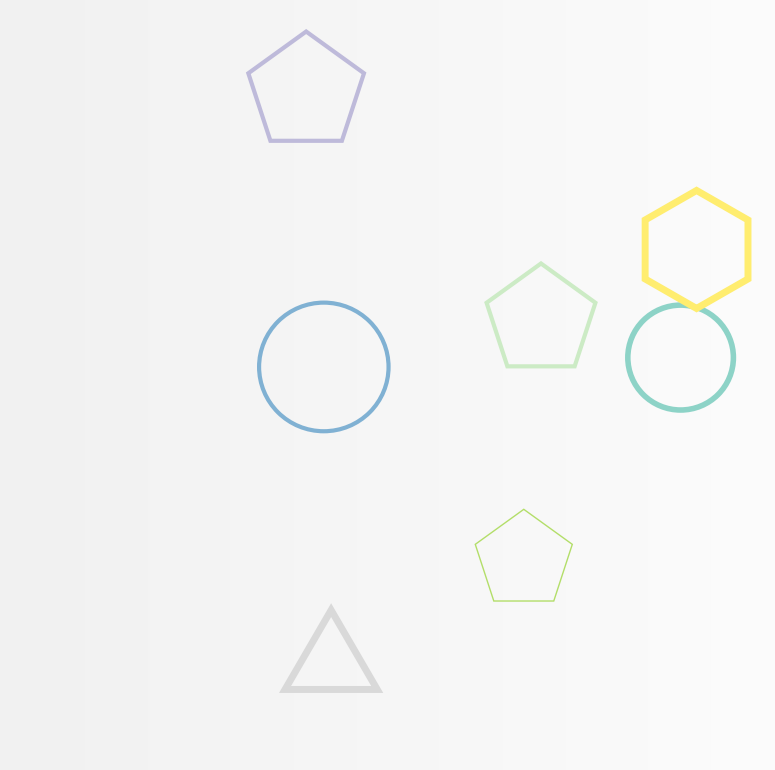[{"shape": "circle", "thickness": 2, "radius": 0.34, "center": [0.878, 0.536]}, {"shape": "pentagon", "thickness": 1.5, "radius": 0.39, "center": [0.395, 0.881]}, {"shape": "circle", "thickness": 1.5, "radius": 0.42, "center": [0.418, 0.523]}, {"shape": "pentagon", "thickness": 0.5, "radius": 0.33, "center": [0.676, 0.273]}, {"shape": "triangle", "thickness": 2.5, "radius": 0.34, "center": [0.427, 0.139]}, {"shape": "pentagon", "thickness": 1.5, "radius": 0.37, "center": [0.698, 0.584]}, {"shape": "hexagon", "thickness": 2.5, "radius": 0.38, "center": [0.899, 0.676]}]